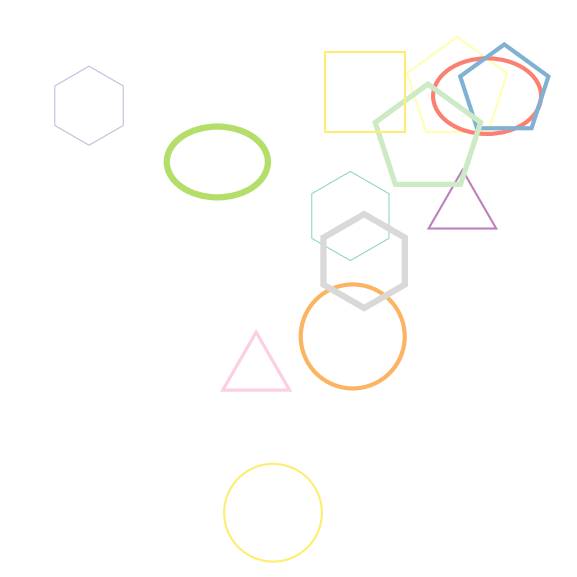[{"shape": "hexagon", "thickness": 0.5, "radius": 0.39, "center": [0.607, 0.625]}, {"shape": "pentagon", "thickness": 1, "radius": 0.46, "center": [0.792, 0.844]}, {"shape": "hexagon", "thickness": 0.5, "radius": 0.34, "center": [0.154, 0.816]}, {"shape": "oval", "thickness": 2, "radius": 0.47, "center": [0.843, 0.833]}, {"shape": "pentagon", "thickness": 2, "radius": 0.4, "center": [0.873, 0.842]}, {"shape": "circle", "thickness": 2, "radius": 0.45, "center": [0.611, 0.417]}, {"shape": "oval", "thickness": 3, "radius": 0.44, "center": [0.376, 0.719]}, {"shape": "triangle", "thickness": 1.5, "radius": 0.33, "center": [0.444, 0.357]}, {"shape": "hexagon", "thickness": 3, "radius": 0.41, "center": [0.631, 0.547]}, {"shape": "triangle", "thickness": 1, "radius": 0.34, "center": [0.801, 0.637]}, {"shape": "pentagon", "thickness": 2.5, "radius": 0.48, "center": [0.741, 0.758]}, {"shape": "square", "thickness": 1, "radius": 0.35, "center": [0.632, 0.839]}, {"shape": "circle", "thickness": 1, "radius": 0.42, "center": [0.473, 0.111]}]